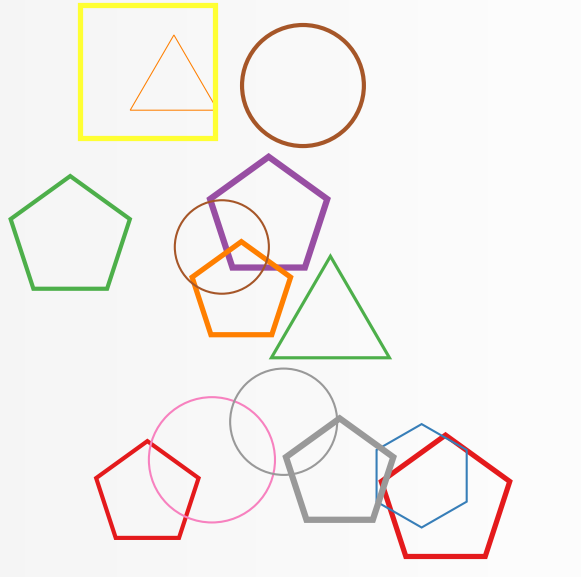[{"shape": "pentagon", "thickness": 2.5, "radius": 0.58, "center": [0.766, 0.13]}, {"shape": "pentagon", "thickness": 2, "radius": 0.46, "center": [0.254, 0.143]}, {"shape": "hexagon", "thickness": 1, "radius": 0.45, "center": [0.725, 0.175]}, {"shape": "triangle", "thickness": 1.5, "radius": 0.59, "center": [0.568, 0.438]}, {"shape": "pentagon", "thickness": 2, "radius": 0.54, "center": [0.121, 0.586]}, {"shape": "pentagon", "thickness": 3, "radius": 0.53, "center": [0.462, 0.622]}, {"shape": "pentagon", "thickness": 2.5, "radius": 0.45, "center": [0.415, 0.492]}, {"shape": "triangle", "thickness": 0.5, "radius": 0.43, "center": [0.299, 0.852]}, {"shape": "square", "thickness": 2.5, "radius": 0.58, "center": [0.254, 0.875]}, {"shape": "circle", "thickness": 2, "radius": 0.52, "center": [0.521, 0.851]}, {"shape": "circle", "thickness": 1, "radius": 0.4, "center": [0.382, 0.571]}, {"shape": "circle", "thickness": 1, "radius": 0.54, "center": [0.365, 0.203]}, {"shape": "pentagon", "thickness": 3, "radius": 0.49, "center": [0.584, 0.178]}, {"shape": "circle", "thickness": 1, "radius": 0.46, "center": [0.488, 0.269]}]